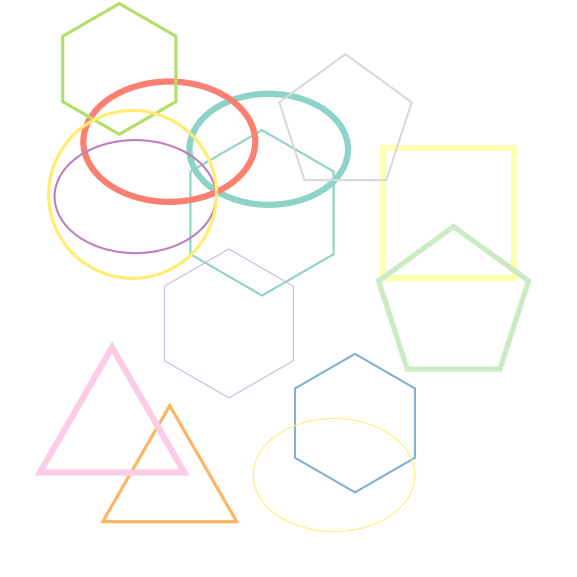[{"shape": "oval", "thickness": 3, "radius": 0.69, "center": [0.465, 0.741]}, {"shape": "hexagon", "thickness": 1, "radius": 0.72, "center": [0.454, 0.631]}, {"shape": "square", "thickness": 3, "radius": 0.56, "center": [0.777, 0.63]}, {"shape": "hexagon", "thickness": 0.5, "radius": 0.64, "center": [0.396, 0.439]}, {"shape": "oval", "thickness": 3, "radius": 0.74, "center": [0.293, 0.754]}, {"shape": "hexagon", "thickness": 1, "radius": 0.6, "center": [0.615, 0.266]}, {"shape": "triangle", "thickness": 1.5, "radius": 0.67, "center": [0.294, 0.163]}, {"shape": "hexagon", "thickness": 1.5, "radius": 0.57, "center": [0.207, 0.88]}, {"shape": "triangle", "thickness": 3, "radius": 0.72, "center": [0.194, 0.253]}, {"shape": "pentagon", "thickness": 1, "radius": 0.6, "center": [0.598, 0.785]}, {"shape": "oval", "thickness": 1, "radius": 0.7, "center": [0.234, 0.659]}, {"shape": "pentagon", "thickness": 2.5, "radius": 0.68, "center": [0.785, 0.47]}, {"shape": "circle", "thickness": 1.5, "radius": 0.73, "center": [0.23, 0.662]}, {"shape": "oval", "thickness": 0.5, "radius": 0.7, "center": [0.578, 0.177]}]